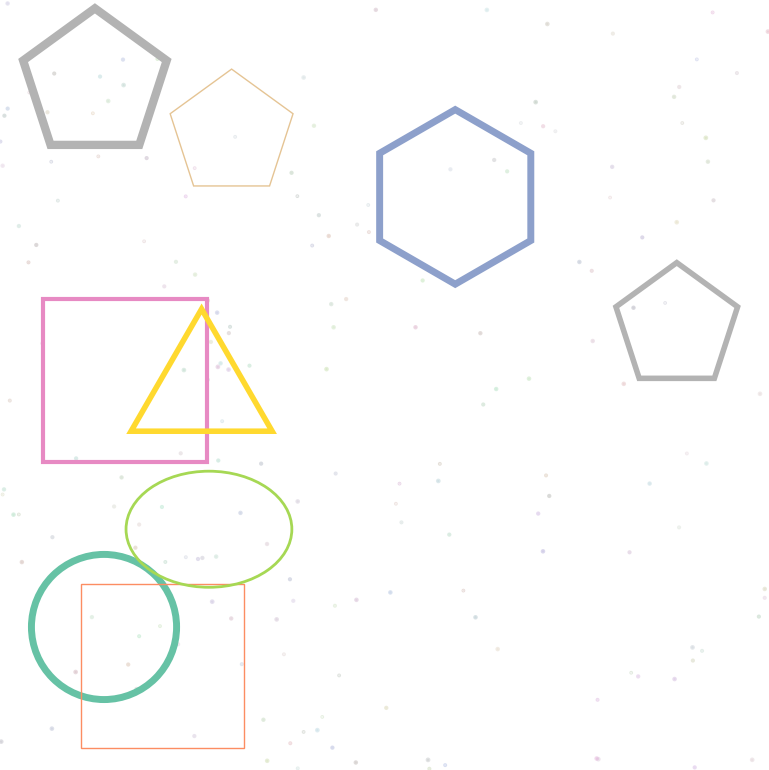[{"shape": "circle", "thickness": 2.5, "radius": 0.47, "center": [0.135, 0.186]}, {"shape": "square", "thickness": 0.5, "radius": 0.53, "center": [0.211, 0.135]}, {"shape": "hexagon", "thickness": 2.5, "radius": 0.57, "center": [0.591, 0.744]}, {"shape": "square", "thickness": 1.5, "radius": 0.53, "center": [0.162, 0.506]}, {"shape": "oval", "thickness": 1, "radius": 0.54, "center": [0.271, 0.313]}, {"shape": "triangle", "thickness": 2, "radius": 0.53, "center": [0.262, 0.493]}, {"shape": "pentagon", "thickness": 0.5, "radius": 0.42, "center": [0.301, 0.826]}, {"shape": "pentagon", "thickness": 2, "radius": 0.42, "center": [0.879, 0.576]}, {"shape": "pentagon", "thickness": 3, "radius": 0.49, "center": [0.123, 0.891]}]